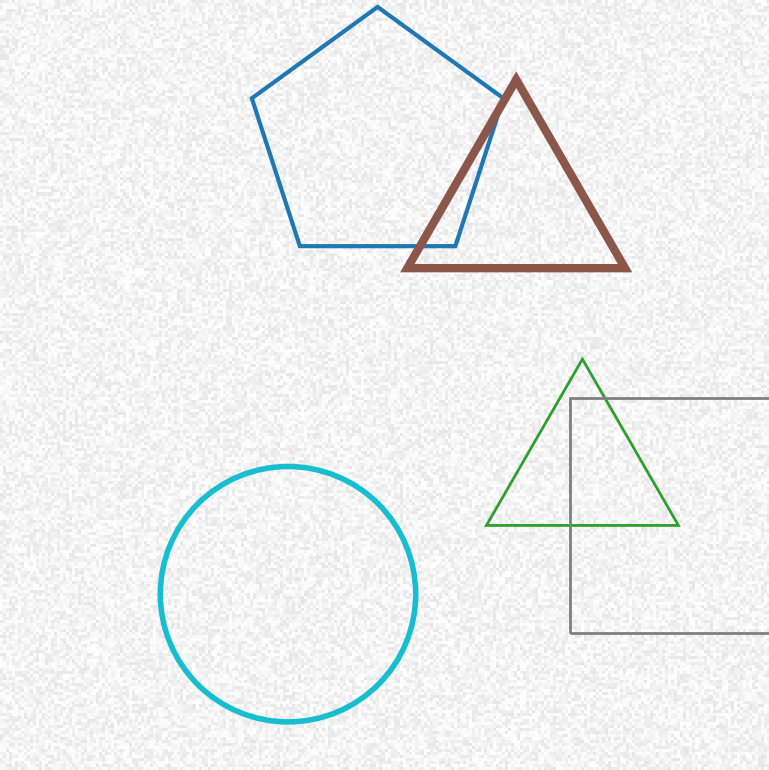[{"shape": "pentagon", "thickness": 1.5, "radius": 0.86, "center": [0.49, 0.819]}, {"shape": "triangle", "thickness": 1, "radius": 0.72, "center": [0.756, 0.39]}, {"shape": "triangle", "thickness": 3, "radius": 0.82, "center": [0.67, 0.733]}, {"shape": "square", "thickness": 1, "radius": 0.77, "center": [0.893, 0.33]}, {"shape": "circle", "thickness": 2, "radius": 0.83, "center": [0.374, 0.228]}]